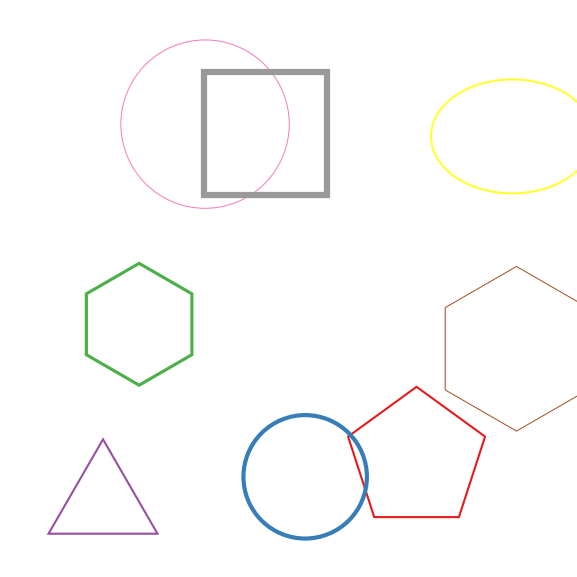[{"shape": "pentagon", "thickness": 1, "radius": 0.62, "center": [0.721, 0.205]}, {"shape": "circle", "thickness": 2, "radius": 0.53, "center": [0.528, 0.173]}, {"shape": "hexagon", "thickness": 1.5, "radius": 0.53, "center": [0.241, 0.438]}, {"shape": "triangle", "thickness": 1, "radius": 0.54, "center": [0.178, 0.129]}, {"shape": "oval", "thickness": 1, "radius": 0.7, "center": [0.887, 0.763]}, {"shape": "hexagon", "thickness": 0.5, "radius": 0.71, "center": [0.894, 0.395]}, {"shape": "circle", "thickness": 0.5, "radius": 0.73, "center": [0.355, 0.784]}, {"shape": "square", "thickness": 3, "radius": 0.53, "center": [0.459, 0.768]}]